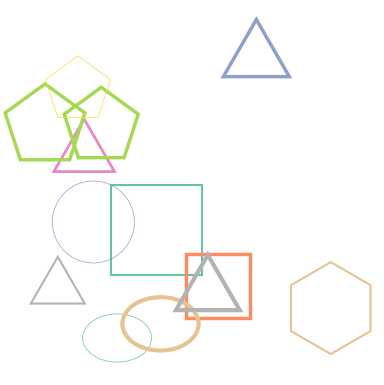[{"shape": "square", "thickness": 1.5, "radius": 0.59, "center": [0.407, 0.403]}, {"shape": "oval", "thickness": 0.5, "radius": 0.45, "center": [0.304, 0.122]}, {"shape": "square", "thickness": 2.5, "radius": 0.42, "center": [0.567, 0.257]}, {"shape": "circle", "thickness": 0.5, "radius": 0.53, "center": [0.243, 0.423]}, {"shape": "triangle", "thickness": 2.5, "radius": 0.49, "center": [0.666, 0.85]}, {"shape": "triangle", "thickness": 2, "radius": 0.45, "center": [0.219, 0.6]}, {"shape": "pentagon", "thickness": 2.5, "radius": 0.54, "center": [0.117, 0.673]}, {"shape": "pentagon", "thickness": 2.5, "radius": 0.51, "center": [0.263, 0.672]}, {"shape": "pentagon", "thickness": 0.5, "radius": 0.44, "center": [0.203, 0.766]}, {"shape": "oval", "thickness": 3, "radius": 0.5, "center": [0.417, 0.159]}, {"shape": "hexagon", "thickness": 1.5, "radius": 0.6, "center": [0.859, 0.2]}, {"shape": "triangle", "thickness": 1.5, "radius": 0.4, "center": [0.15, 0.252]}, {"shape": "triangle", "thickness": 3, "radius": 0.48, "center": [0.54, 0.242]}]